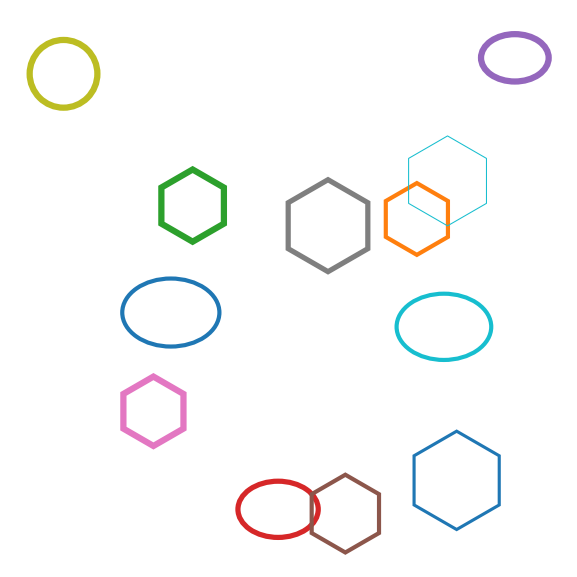[{"shape": "oval", "thickness": 2, "radius": 0.42, "center": [0.296, 0.458]}, {"shape": "hexagon", "thickness": 1.5, "radius": 0.43, "center": [0.791, 0.167]}, {"shape": "hexagon", "thickness": 2, "radius": 0.31, "center": [0.722, 0.62]}, {"shape": "hexagon", "thickness": 3, "radius": 0.31, "center": [0.334, 0.643]}, {"shape": "oval", "thickness": 2.5, "radius": 0.35, "center": [0.482, 0.117]}, {"shape": "oval", "thickness": 3, "radius": 0.29, "center": [0.892, 0.899]}, {"shape": "hexagon", "thickness": 2, "radius": 0.34, "center": [0.598, 0.11]}, {"shape": "hexagon", "thickness": 3, "radius": 0.3, "center": [0.266, 0.287]}, {"shape": "hexagon", "thickness": 2.5, "radius": 0.4, "center": [0.568, 0.608]}, {"shape": "circle", "thickness": 3, "radius": 0.29, "center": [0.11, 0.871]}, {"shape": "oval", "thickness": 2, "radius": 0.41, "center": [0.769, 0.433]}, {"shape": "hexagon", "thickness": 0.5, "radius": 0.39, "center": [0.775, 0.686]}]